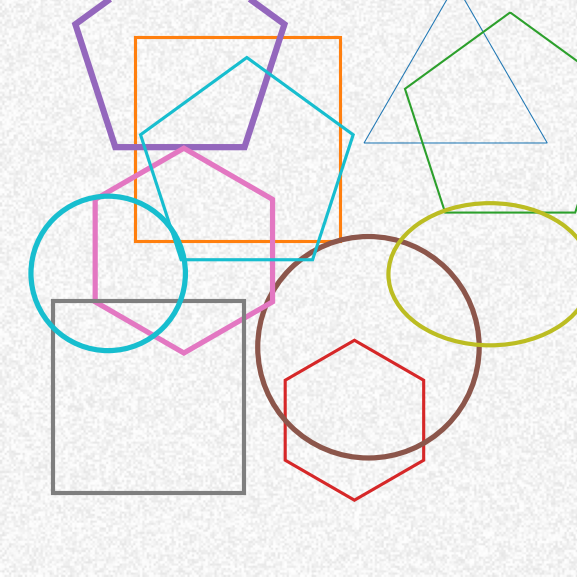[{"shape": "triangle", "thickness": 0.5, "radius": 0.92, "center": [0.789, 0.843]}, {"shape": "square", "thickness": 1.5, "radius": 0.89, "center": [0.411, 0.758]}, {"shape": "pentagon", "thickness": 1, "radius": 0.96, "center": [0.883, 0.786]}, {"shape": "hexagon", "thickness": 1.5, "radius": 0.69, "center": [0.614, 0.271]}, {"shape": "pentagon", "thickness": 3, "radius": 0.95, "center": [0.312, 0.898]}, {"shape": "circle", "thickness": 2.5, "radius": 0.96, "center": [0.638, 0.398]}, {"shape": "hexagon", "thickness": 2.5, "radius": 0.89, "center": [0.318, 0.565]}, {"shape": "square", "thickness": 2, "radius": 0.83, "center": [0.257, 0.312]}, {"shape": "oval", "thickness": 2, "radius": 0.88, "center": [0.848, 0.524]}, {"shape": "circle", "thickness": 2.5, "radius": 0.67, "center": [0.187, 0.526]}, {"shape": "pentagon", "thickness": 1.5, "radius": 0.97, "center": [0.427, 0.706]}]